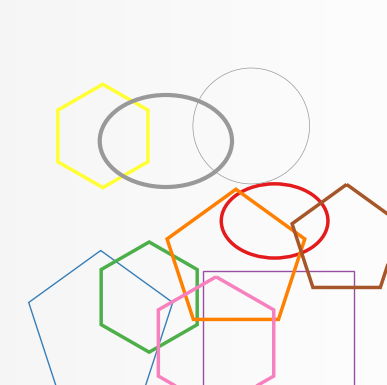[{"shape": "oval", "thickness": 2.5, "radius": 0.69, "center": [0.709, 0.426]}, {"shape": "pentagon", "thickness": 1, "radius": 0.98, "center": [0.26, 0.154]}, {"shape": "hexagon", "thickness": 2.5, "radius": 0.72, "center": [0.385, 0.228]}, {"shape": "square", "thickness": 1, "radius": 0.98, "center": [0.719, 0.101]}, {"shape": "pentagon", "thickness": 2.5, "radius": 0.93, "center": [0.609, 0.321]}, {"shape": "hexagon", "thickness": 2.5, "radius": 0.67, "center": [0.265, 0.647]}, {"shape": "pentagon", "thickness": 2.5, "radius": 0.74, "center": [0.894, 0.373]}, {"shape": "hexagon", "thickness": 2.5, "radius": 0.86, "center": [0.558, 0.109]}, {"shape": "oval", "thickness": 3, "radius": 0.85, "center": [0.428, 0.634]}, {"shape": "circle", "thickness": 0.5, "radius": 0.75, "center": [0.648, 0.673]}]